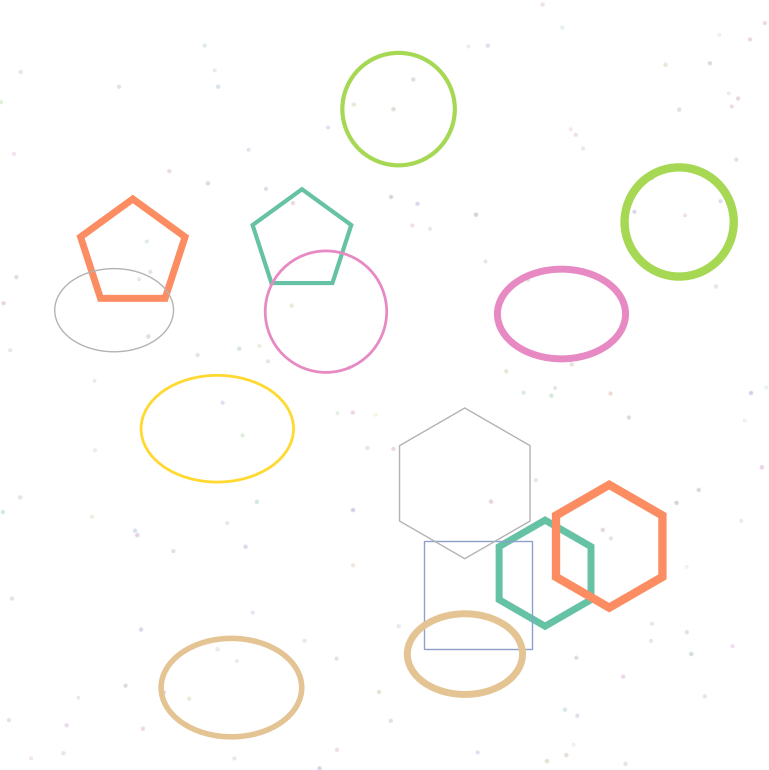[{"shape": "hexagon", "thickness": 2.5, "radius": 0.34, "center": [0.708, 0.256]}, {"shape": "pentagon", "thickness": 1.5, "radius": 0.34, "center": [0.392, 0.687]}, {"shape": "pentagon", "thickness": 2.5, "radius": 0.36, "center": [0.172, 0.67]}, {"shape": "hexagon", "thickness": 3, "radius": 0.4, "center": [0.791, 0.291]}, {"shape": "square", "thickness": 0.5, "radius": 0.35, "center": [0.621, 0.227]}, {"shape": "circle", "thickness": 1, "radius": 0.39, "center": [0.423, 0.595]}, {"shape": "oval", "thickness": 2.5, "radius": 0.42, "center": [0.729, 0.592]}, {"shape": "circle", "thickness": 3, "radius": 0.35, "center": [0.882, 0.712]}, {"shape": "circle", "thickness": 1.5, "radius": 0.37, "center": [0.518, 0.858]}, {"shape": "oval", "thickness": 1, "radius": 0.49, "center": [0.282, 0.443]}, {"shape": "oval", "thickness": 2, "radius": 0.46, "center": [0.301, 0.107]}, {"shape": "oval", "thickness": 2.5, "radius": 0.37, "center": [0.604, 0.15]}, {"shape": "hexagon", "thickness": 0.5, "radius": 0.49, "center": [0.604, 0.372]}, {"shape": "oval", "thickness": 0.5, "radius": 0.39, "center": [0.148, 0.597]}]